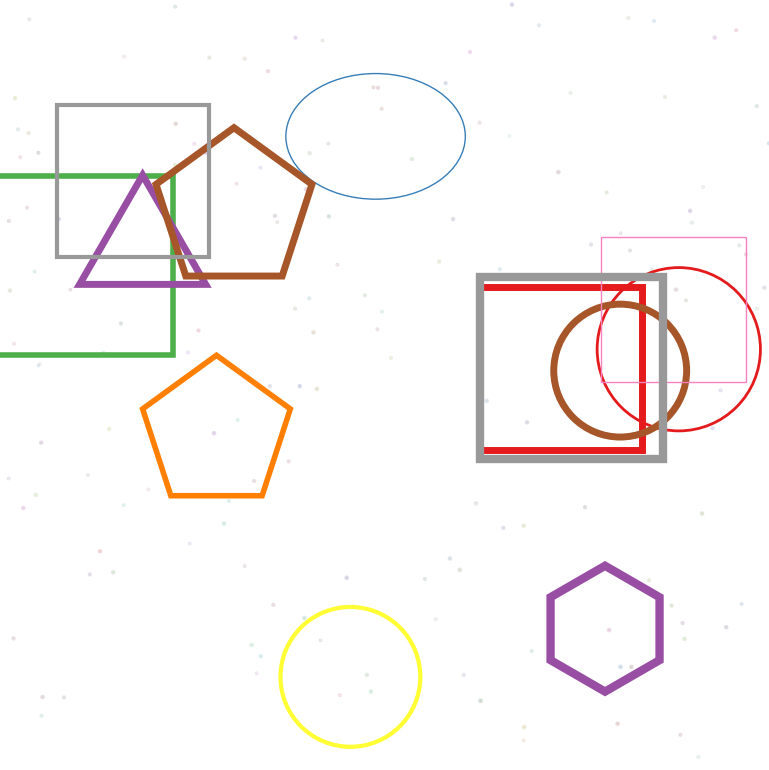[{"shape": "circle", "thickness": 1, "radius": 0.53, "center": [0.882, 0.546]}, {"shape": "square", "thickness": 2.5, "radius": 0.53, "center": [0.728, 0.522]}, {"shape": "oval", "thickness": 0.5, "radius": 0.58, "center": [0.488, 0.823]}, {"shape": "square", "thickness": 2, "radius": 0.58, "center": [0.108, 0.656]}, {"shape": "hexagon", "thickness": 3, "radius": 0.41, "center": [0.786, 0.184]}, {"shape": "triangle", "thickness": 2.5, "radius": 0.47, "center": [0.185, 0.678]}, {"shape": "pentagon", "thickness": 2, "radius": 0.5, "center": [0.281, 0.438]}, {"shape": "circle", "thickness": 1.5, "radius": 0.45, "center": [0.455, 0.121]}, {"shape": "pentagon", "thickness": 2.5, "radius": 0.53, "center": [0.304, 0.728]}, {"shape": "circle", "thickness": 2.5, "radius": 0.43, "center": [0.805, 0.519]}, {"shape": "square", "thickness": 0.5, "radius": 0.47, "center": [0.875, 0.598]}, {"shape": "square", "thickness": 3, "radius": 0.59, "center": [0.742, 0.522]}, {"shape": "square", "thickness": 1.5, "radius": 0.49, "center": [0.173, 0.765]}]